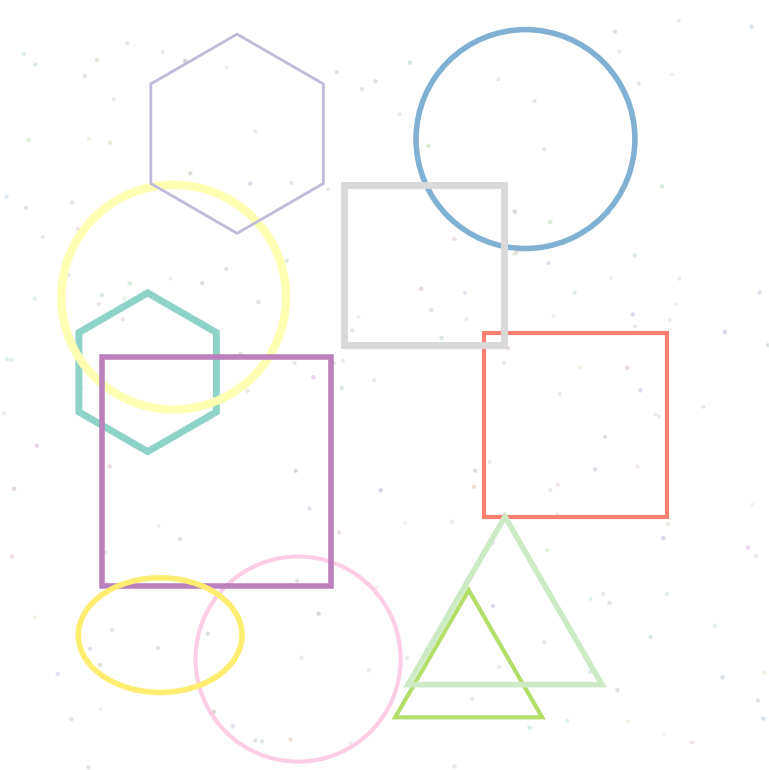[{"shape": "hexagon", "thickness": 2.5, "radius": 0.52, "center": [0.192, 0.517]}, {"shape": "circle", "thickness": 3, "radius": 0.73, "center": [0.226, 0.614]}, {"shape": "hexagon", "thickness": 1, "radius": 0.65, "center": [0.308, 0.826]}, {"shape": "square", "thickness": 1.5, "radius": 0.59, "center": [0.748, 0.448]}, {"shape": "circle", "thickness": 2, "radius": 0.71, "center": [0.682, 0.819]}, {"shape": "triangle", "thickness": 1.5, "radius": 0.55, "center": [0.609, 0.123]}, {"shape": "circle", "thickness": 1.5, "radius": 0.67, "center": [0.387, 0.144]}, {"shape": "square", "thickness": 2.5, "radius": 0.52, "center": [0.55, 0.656]}, {"shape": "square", "thickness": 2, "radius": 0.74, "center": [0.281, 0.388]}, {"shape": "triangle", "thickness": 2, "radius": 0.73, "center": [0.656, 0.184]}, {"shape": "oval", "thickness": 2, "radius": 0.53, "center": [0.208, 0.175]}]